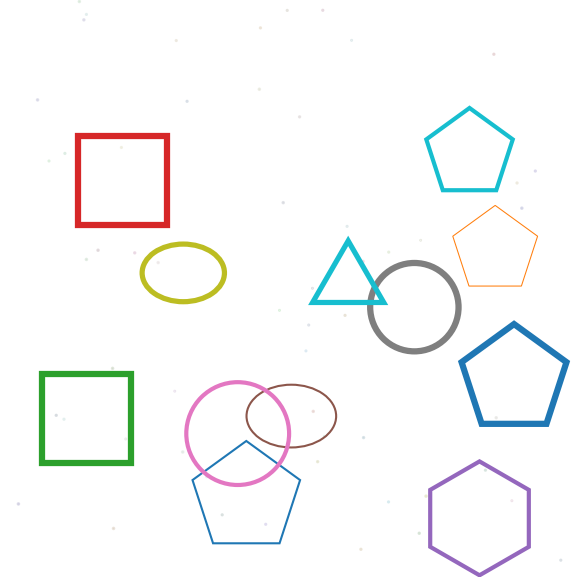[{"shape": "pentagon", "thickness": 1, "radius": 0.49, "center": [0.426, 0.138]}, {"shape": "pentagon", "thickness": 3, "radius": 0.48, "center": [0.89, 0.342]}, {"shape": "pentagon", "thickness": 0.5, "radius": 0.39, "center": [0.857, 0.566]}, {"shape": "square", "thickness": 3, "radius": 0.39, "center": [0.149, 0.275]}, {"shape": "square", "thickness": 3, "radius": 0.38, "center": [0.212, 0.687]}, {"shape": "hexagon", "thickness": 2, "radius": 0.49, "center": [0.83, 0.102]}, {"shape": "oval", "thickness": 1, "radius": 0.39, "center": [0.504, 0.279]}, {"shape": "circle", "thickness": 2, "radius": 0.45, "center": [0.412, 0.248]}, {"shape": "circle", "thickness": 3, "radius": 0.38, "center": [0.718, 0.467]}, {"shape": "oval", "thickness": 2.5, "radius": 0.36, "center": [0.317, 0.527]}, {"shape": "triangle", "thickness": 2.5, "radius": 0.36, "center": [0.603, 0.511]}, {"shape": "pentagon", "thickness": 2, "radius": 0.39, "center": [0.813, 0.733]}]